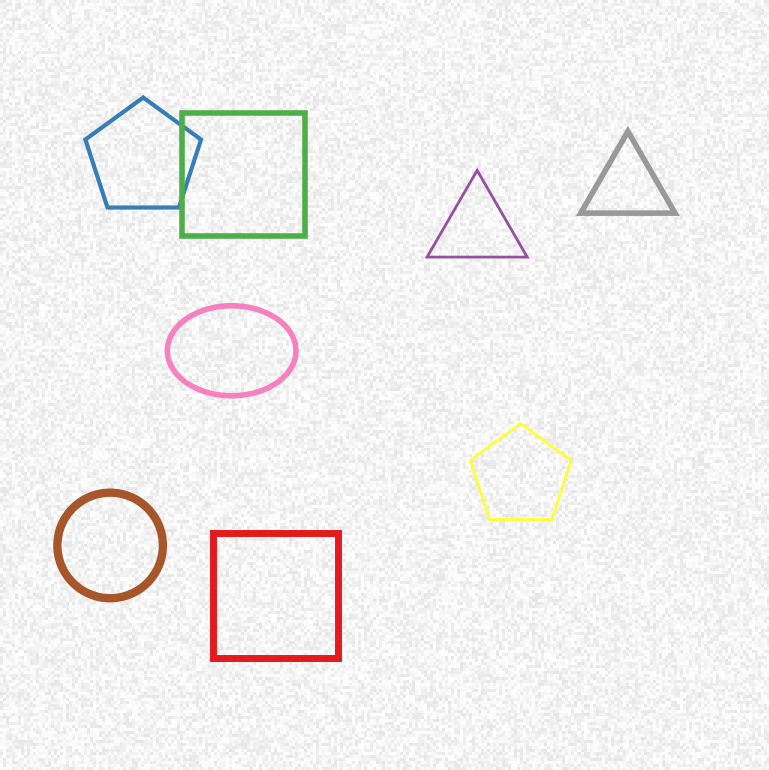[{"shape": "square", "thickness": 2.5, "radius": 0.41, "center": [0.358, 0.227]}, {"shape": "pentagon", "thickness": 1.5, "radius": 0.39, "center": [0.186, 0.794]}, {"shape": "square", "thickness": 2, "radius": 0.4, "center": [0.316, 0.773]}, {"shape": "triangle", "thickness": 1, "radius": 0.38, "center": [0.62, 0.704]}, {"shape": "pentagon", "thickness": 1, "radius": 0.34, "center": [0.676, 0.381]}, {"shape": "circle", "thickness": 3, "radius": 0.34, "center": [0.143, 0.292]}, {"shape": "oval", "thickness": 2, "radius": 0.42, "center": [0.301, 0.544]}, {"shape": "triangle", "thickness": 2, "radius": 0.35, "center": [0.815, 0.759]}]